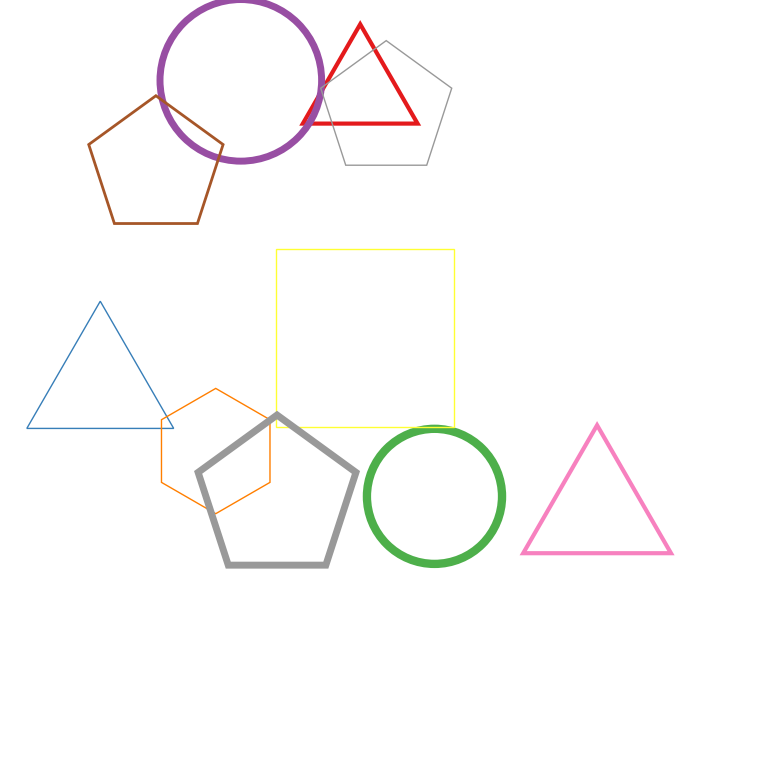[{"shape": "triangle", "thickness": 1.5, "radius": 0.43, "center": [0.468, 0.882]}, {"shape": "triangle", "thickness": 0.5, "radius": 0.55, "center": [0.13, 0.499]}, {"shape": "circle", "thickness": 3, "radius": 0.44, "center": [0.564, 0.355]}, {"shape": "circle", "thickness": 2.5, "radius": 0.52, "center": [0.313, 0.896]}, {"shape": "hexagon", "thickness": 0.5, "radius": 0.41, "center": [0.28, 0.414]}, {"shape": "square", "thickness": 0.5, "radius": 0.58, "center": [0.474, 0.561]}, {"shape": "pentagon", "thickness": 1, "radius": 0.46, "center": [0.202, 0.784]}, {"shape": "triangle", "thickness": 1.5, "radius": 0.55, "center": [0.775, 0.337]}, {"shape": "pentagon", "thickness": 2.5, "radius": 0.54, "center": [0.36, 0.353]}, {"shape": "pentagon", "thickness": 0.5, "radius": 0.45, "center": [0.502, 0.858]}]